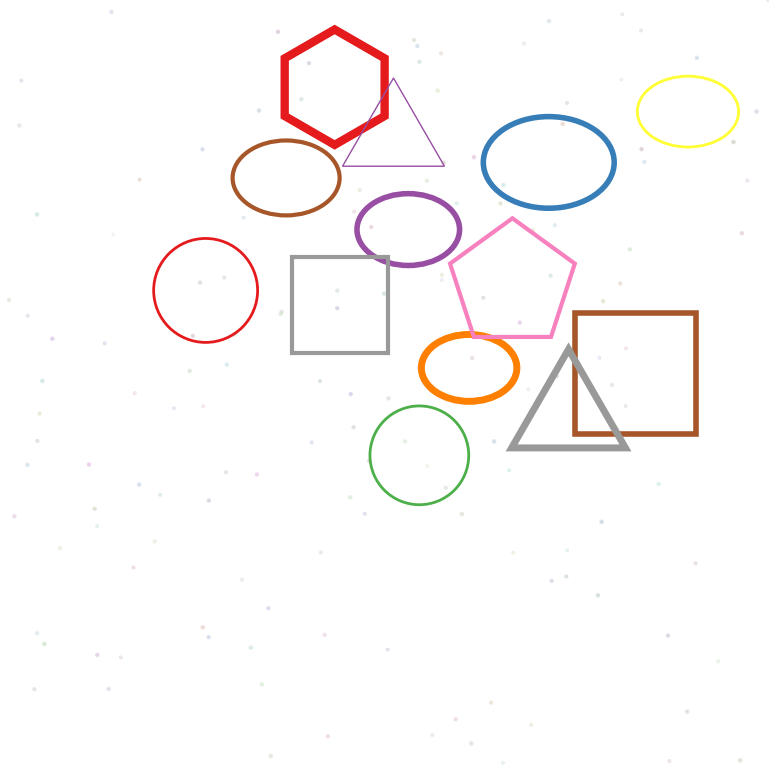[{"shape": "circle", "thickness": 1, "radius": 0.34, "center": [0.267, 0.623]}, {"shape": "hexagon", "thickness": 3, "radius": 0.37, "center": [0.435, 0.887]}, {"shape": "oval", "thickness": 2, "radius": 0.42, "center": [0.713, 0.789]}, {"shape": "circle", "thickness": 1, "radius": 0.32, "center": [0.545, 0.409]}, {"shape": "oval", "thickness": 2, "radius": 0.33, "center": [0.53, 0.702]}, {"shape": "triangle", "thickness": 0.5, "radius": 0.38, "center": [0.511, 0.822]}, {"shape": "oval", "thickness": 2.5, "radius": 0.31, "center": [0.609, 0.522]}, {"shape": "oval", "thickness": 1, "radius": 0.33, "center": [0.893, 0.855]}, {"shape": "square", "thickness": 2, "radius": 0.39, "center": [0.825, 0.515]}, {"shape": "oval", "thickness": 1.5, "radius": 0.35, "center": [0.372, 0.769]}, {"shape": "pentagon", "thickness": 1.5, "radius": 0.43, "center": [0.665, 0.631]}, {"shape": "triangle", "thickness": 2.5, "radius": 0.43, "center": [0.738, 0.461]}, {"shape": "square", "thickness": 1.5, "radius": 0.31, "center": [0.442, 0.604]}]